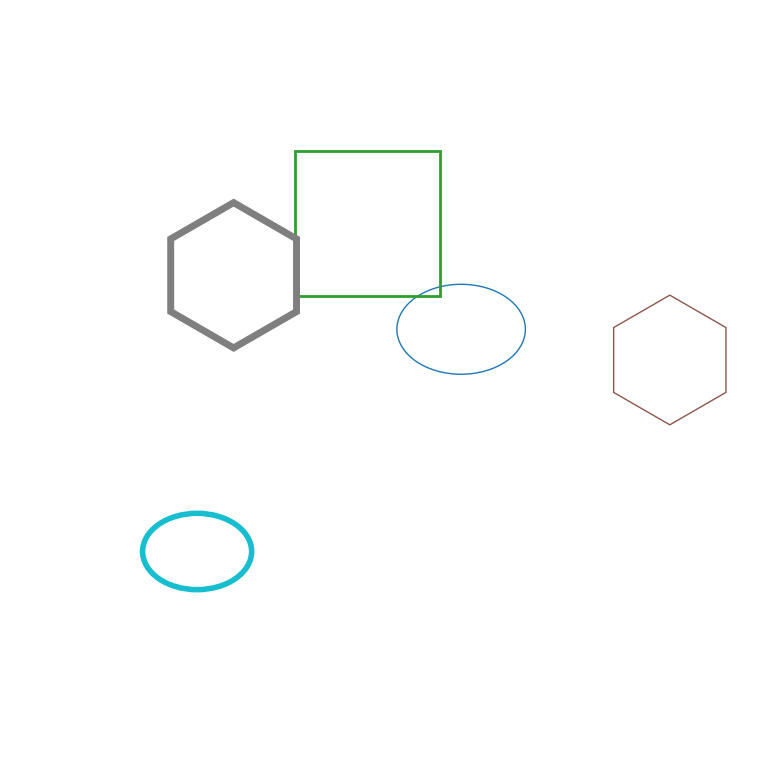[{"shape": "oval", "thickness": 0.5, "radius": 0.42, "center": [0.599, 0.572]}, {"shape": "square", "thickness": 1, "radius": 0.47, "center": [0.477, 0.71]}, {"shape": "hexagon", "thickness": 0.5, "radius": 0.42, "center": [0.87, 0.532]}, {"shape": "hexagon", "thickness": 2.5, "radius": 0.47, "center": [0.303, 0.643]}, {"shape": "oval", "thickness": 2, "radius": 0.35, "center": [0.256, 0.284]}]